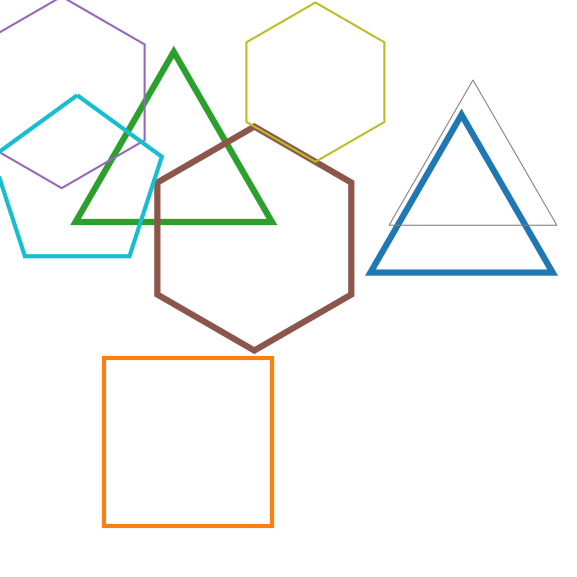[{"shape": "triangle", "thickness": 3, "radius": 0.91, "center": [0.799, 0.618]}, {"shape": "square", "thickness": 2, "radius": 0.73, "center": [0.326, 0.234]}, {"shape": "triangle", "thickness": 3, "radius": 0.98, "center": [0.301, 0.713]}, {"shape": "hexagon", "thickness": 1, "radius": 0.83, "center": [0.107, 0.839]}, {"shape": "hexagon", "thickness": 3, "radius": 0.97, "center": [0.44, 0.586]}, {"shape": "triangle", "thickness": 0.5, "radius": 0.84, "center": [0.819, 0.693]}, {"shape": "hexagon", "thickness": 1, "radius": 0.69, "center": [0.546, 0.857]}, {"shape": "pentagon", "thickness": 2, "radius": 0.77, "center": [0.134, 0.68]}]